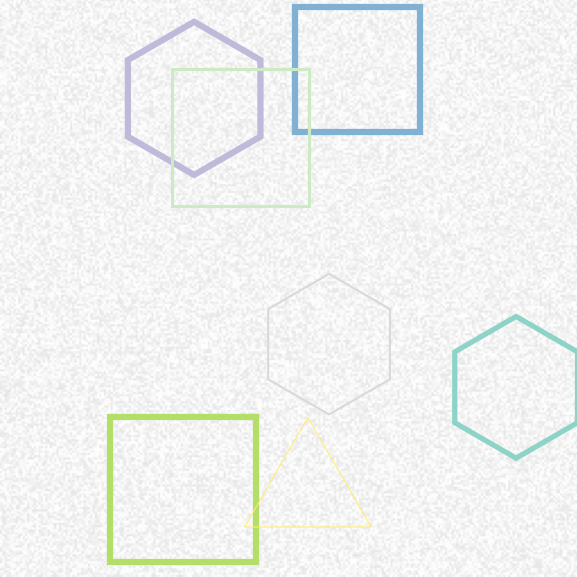[{"shape": "hexagon", "thickness": 2.5, "radius": 0.61, "center": [0.894, 0.328]}, {"shape": "hexagon", "thickness": 3, "radius": 0.66, "center": [0.336, 0.829]}, {"shape": "square", "thickness": 3, "radius": 0.54, "center": [0.618, 0.879]}, {"shape": "square", "thickness": 3, "radius": 0.63, "center": [0.316, 0.152]}, {"shape": "hexagon", "thickness": 1, "radius": 0.61, "center": [0.57, 0.403]}, {"shape": "square", "thickness": 1.5, "radius": 0.59, "center": [0.416, 0.761]}, {"shape": "triangle", "thickness": 0.5, "radius": 0.63, "center": [0.533, 0.15]}]